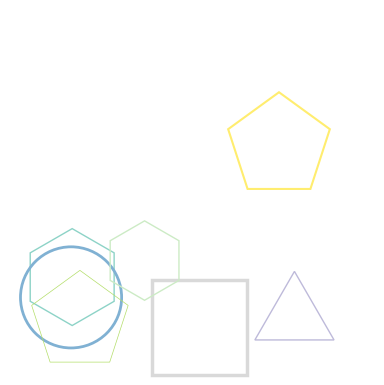[{"shape": "hexagon", "thickness": 1, "radius": 0.63, "center": [0.187, 0.28]}, {"shape": "triangle", "thickness": 1, "radius": 0.59, "center": [0.765, 0.176]}, {"shape": "circle", "thickness": 2, "radius": 0.66, "center": [0.185, 0.228]}, {"shape": "pentagon", "thickness": 0.5, "radius": 0.66, "center": [0.208, 0.166]}, {"shape": "square", "thickness": 2.5, "radius": 0.62, "center": [0.519, 0.15]}, {"shape": "hexagon", "thickness": 1, "radius": 0.52, "center": [0.376, 0.323]}, {"shape": "pentagon", "thickness": 1.5, "radius": 0.69, "center": [0.725, 0.622]}]